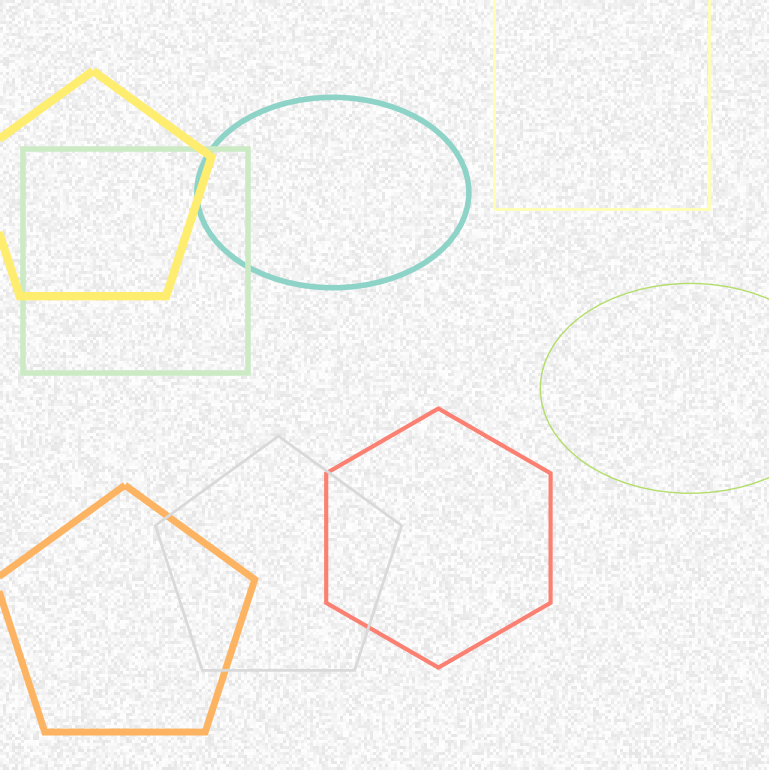[{"shape": "oval", "thickness": 2, "radius": 0.88, "center": [0.432, 0.75]}, {"shape": "square", "thickness": 1, "radius": 0.7, "center": [0.782, 0.869]}, {"shape": "hexagon", "thickness": 1.5, "radius": 0.84, "center": [0.569, 0.301]}, {"shape": "pentagon", "thickness": 2.5, "radius": 0.89, "center": [0.162, 0.193]}, {"shape": "oval", "thickness": 0.5, "radius": 0.97, "center": [0.896, 0.496]}, {"shape": "pentagon", "thickness": 1, "radius": 0.84, "center": [0.362, 0.266]}, {"shape": "square", "thickness": 2, "radius": 0.73, "center": [0.176, 0.661]}, {"shape": "pentagon", "thickness": 3, "radius": 0.81, "center": [0.121, 0.746]}]